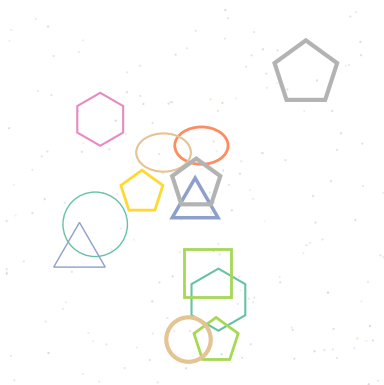[{"shape": "hexagon", "thickness": 1.5, "radius": 0.4, "center": [0.567, 0.222]}, {"shape": "circle", "thickness": 1, "radius": 0.42, "center": [0.247, 0.417]}, {"shape": "oval", "thickness": 2, "radius": 0.35, "center": [0.523, 0.622]}, {"shape": "triangle", "thickness": 1, "radius": 0.39, "center": [0.206, 0.345]}, {"shape": "triangle", "thickness": 2.5, "radius": 0.34, "center": [0.507, 0.469]}, {"shape": "hexagon", "thickness": 1.5, "radius": 0.34, "center": [0.26, 0.69]}, {"shape": "square", "thickness": 2, "radius": 0.31, "center": [0.538, 0.291]}, {"shape": "pentagon", "thickness": 2, "radius": 0.3, "center": [0.561, 0.115]}, {"shape": "pentagon", "thickness": 2, "radius": 0.29, "center": [0.369, 0.501]}, {"shape": "oval", "thickness": 1.5, "radius": 0.36, "center": [0.425, 0.604]}, {"shape": "circle", "thickness": 3, "radius": 0.29, "center": [0.49, 0.118]}, {"shape": "pentagon", "thickness": 3, "radius": 0.43, "center": [0.794, 0.81]}, {"shape": "pentagon", "thickness": 3, "radius": 0.33, "center": [0.51, 0.522]}]